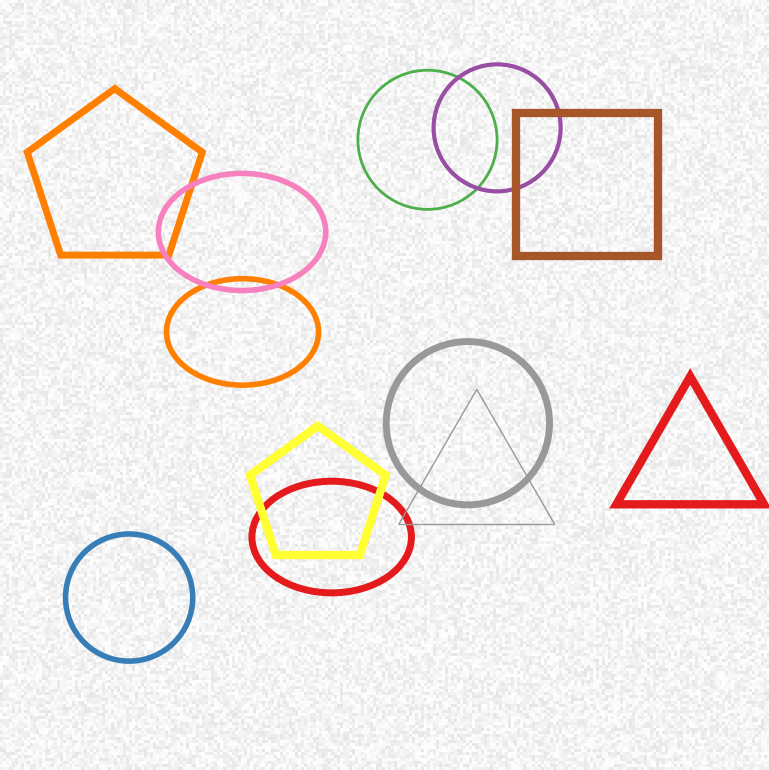[{"shape": "oval", "thickness": 2.5, "radius": 0.52, "center": [0.431, 0.303]}, {"shape": "triangle", "thickness": 3, "radius": 0.55, "center": [0.896, 0.4]}, {"shape": "circle", "thickness": 2, "radius": 0.41, "center": [0.168, 0.224]}, {"shape": "circle", "thickness": 1, "radius": 0.45, "center": [0.555, 0.818]}, {"shape": "circle", "thickness": 1.5, "radius": 0.41, "center": [0.646, 0.834]}, {"shape": "oval", "thickness": 2, "radius": 0.49, "center": [0.315, 0.569]}, {"shape": "pentagon", "thickness": 2.5, "radius": 0.6, "center": [0.149, 0.765]}, {"shape": "pentagon", "thickness": 3, "radius": 0.46, "center": [0.413, 0.354]}, {"shape": "square", "thickness": 3, "radius": 0.46, "center": [0.762, 0.76]}, {"shape": "oval", "thickness": 2, "radius": 0.54, "center": [0.314, 0.699]}, {"shape": "circle", "thickness": 2.5, "radius": 0.53, "center": [0.608, 0.45]}, {"shape": "triangle", "thickness": 0.5, "radius": 0.59, "center": [0.619, 0.377]}]